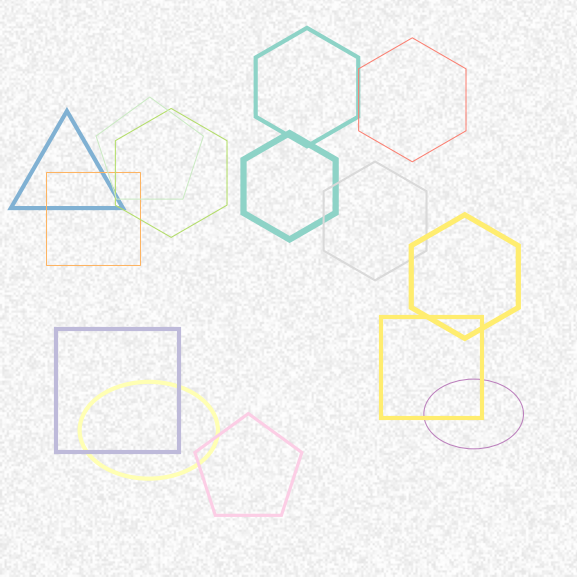[{"shape": "hexagon", "thickness": 2, "radius": 0.51, "center": [0.532, 0.848]}, {"shape": "hexagon", "thickness": 3, "radius": 0.46, "center": [0.501, 0.677]}, {"shape": "oval", "thickness": 2, "radius": 0.6, "center": [0.258, 0.254]}, {"shape": "square", "thickness": 2, "radius": 0.53, "center": [0.204, 0.324]}, {"shape": "hexagon", "thickness": 0.5, "radius": 0.54, "center": [0.714, 0.826]}, {"shape": "triangle", "thickness": 2, "radius": 0.56, "center": [0.116, 0.695]}, {"shape": "square", "thickness": 0.5, "radius": 0.4, "center": [0.161, 0.621]}, {"shape": "hexagon", "thickness": 0.5, "radius": 0.56, "center": [0.296, 0.7]}, {"shape": "pentagon", "thickness": 1.5, "radius": 0.49, "center": [0.43, 0.186]}, {"shape": "hexagon", "thickness": 1, "radius": 0.51, "center": [0.649, 0.617]}, {"shape": "oval", "thickness": 0.5, "radius": 0.43, "center": [0.82, 0.282]}, {"shape": "pentagon", "thickness": 0.5, "radius": 0.49, "center": [0.259, 0.733]}, {"shape": "square", "thickness": 2, "radius": 0.44, "center": [0.747, 0.362]}, {"shape": "hexagon", "thickness": 2.5, "radius": 0.54, "center": [0.805, 0.52]}]